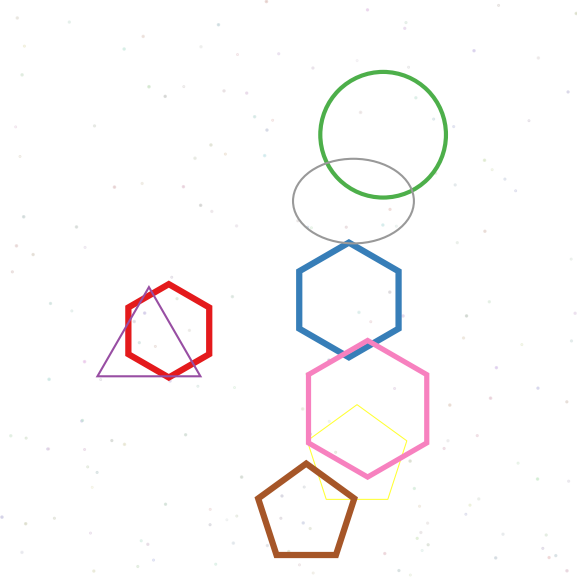[{"shape": "hexagon", "thickness": 3, "radius": 0.4, "center": [0.292, 0.426]}, {"shape": "hexagon", "thickness": 3, "radius": 0.5, "center": [0.604, 0.48]}, {"shape": "circle", "thickness": 2, "radius": 0.54, "center": [0.663, 0.766]}, {"shape": "triangle", "thickness": 1, "radius": 0.51, "center": [0.258, 0.399]}, {"shape": "pentagon", "thickness": 0.5, "radius": 0.45, "center": [0.618, 0.208]}, {"shape": "pentagon", "thickness": 3, "radius": 0.44, "center": [0.53, 0.109]}, {"shape": "hexagon", "thickness": 2.5, "radius": 0.59, "center": [0.637, 0.291]}, {"shape": "oval", "thickness": 1, "radius": 0.52, "center": [0.612, 0.651]}]